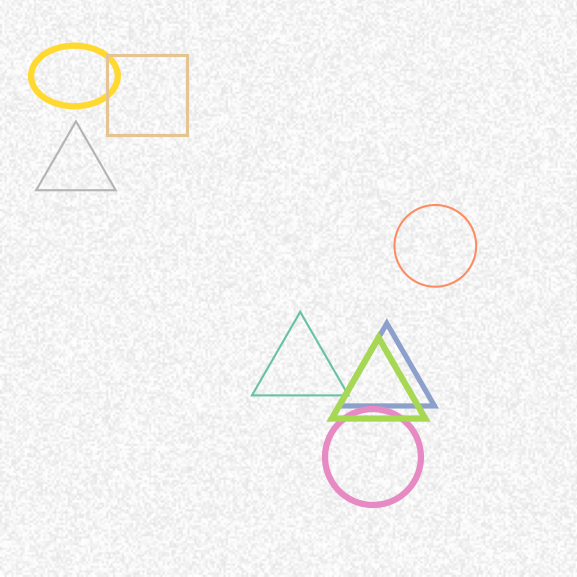[{"shape": "triangle", "thickness": 1, "radius": 0.48, "center": [0.52, 0.363]}, {"shape": "circle", "thickness": 1, "radius": 0.35, "center": [0.754, 0.573]}, {"shape": "triangle", "thickness": 2.5, "radius": 0.48, "center": [0.67, 0.344]}, {"shape": "circle", "thickness": 3, "radius": 0.42, "center": [0.646, 0.208]}, {"shape": "triangle", "thickness": 3, "radius": 0.47, "center": [0.655, 0.321]}, {"shape": "oval", "thickness": 3, "radius": 0.38, "center": [0.129, 0.868]}, {"shape": "square", "thickness": 1.5, "radius": 0.35, "center": [0.255, 0.834]}, {"shape": "triangle", "thickness": 1, "radius": 0.4, "center": [0.132, 0.709]}]